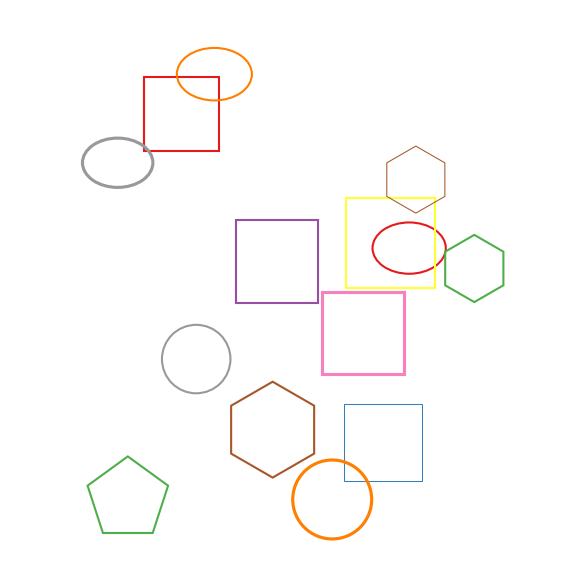[{"shape": "square", "thickness": 1, "radius": 0.32, "center": [0.314, 0.802]}, {"shape": "oval", "thickness": 1, "radius": 0.32, "center": [0.709, 0.57]}, {"shape": "square", "thickness": 0.5, "radius": 0.33, "center": [0.663, 0.233]}, {"shape": "pentagon", "thickness": 1, "radius": 0.37, "center": [0.221, 0.135]}, {"shape": "hexagon", "thickness": 1, "radius": 0.29, "center": [0.821, 0.534]}, {"shape": "square", "thickness": 1, "radius": 0.36, "center": [0.479, 0.546]}, {"shape": "oval", "thickness": 1, "radius": 0.32, "center": [0.371, 0.871]}, {"shape": "circle", "thickness": 1.5, "radius": 0.34, "center": [0.575, 0.134]}, {"shape": "square", "thickness": 1, "radius": 0.39, "center": [0.676, 0.579]}, {"shape": "hexagon", "thickness": 1, "radius": 0.41, "center": [0.472, 0.255]}, {"shape": "hexagon", "thickness": 0.5, "radius": 0.29, "center": [0.72, 0.688]}, {"shape": "square", "thickness": 1.5, "radius": 0.36, "center": [0.629, 0.423]}, {"shape": "circle", "thickness": 1, "radius": 0.3, "center": [0.34, 0.377]}, {"shape": "oval", "thickness": 1.5, "radius": 0.3, "center": [0.204, 0.717]}]